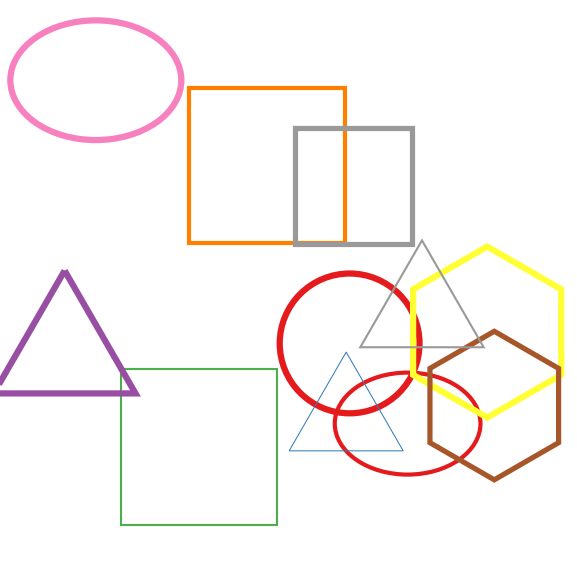[{"shape": "oval", "thickness": 2, "radius": 0.63, "center": [0.706, 0.266]}, {"shape": "circle", "thickness": 3, "radius": 0.61, "center": [0.605, 0.404]}, {"shape": "triangle", "thickness": 0.5, "radius": 0.57, "center": [0.599, 0.275]}, {"shape": "square", "thickness": 1, "radius": 0.68, "center": [0.345, 0.224]}, {"shape": "triangle", "thickness": 3, "radius": 0.71, "center": [0.112, 0.389]}, {"shape": "square", "thickness": 2, "radius": 0.67, "center": [0.462, 0.712]}, {"shape": "hexagon", "thickness": 3, "radius": 0.74, "center": [0.844, 0.424]}, {"shape": "hexagon", "thickness": 2.5, "radius": 0.64, "center": [0.856, 0.297]}, {"shape": "oval", "thickness": 3, "radius": 0.74, "center": [0.166, 0.86]}, {"shape": "triangle", "thickness": 1, "radius": 0.62, "center": [0.731, 0.46]}, {"shape": "square", "thickness": 2.5, "radius": 0.5, "center": [0.612, 0.677]}]